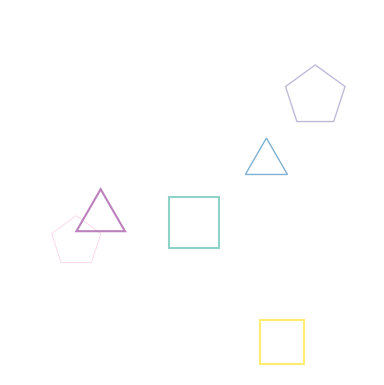[{"shape": "square", "thickness": 1.5, "radius": 0.33, "center": [0.504, 0.423]}, {"shape": "pentagon", "thickness": 1, "radius": 0.41, "center": [0.819, 0.75]}, {"shape": "triangle", "thickness": 1, "radius": 0.32, "center": [0.692, 0.578]}, {"shape": "pentagon", "thickness": 0.5, "radius": 0.34, "center": [0.198, 0.373]}, {"shape": "triangle", "thickness": 1.5, "radius": 0.36, "center": [0.261, 0.436]}, {"shape": "square", "thickness": 1.5, "radius": 0.29, "center": [0.731, 0.111]}]